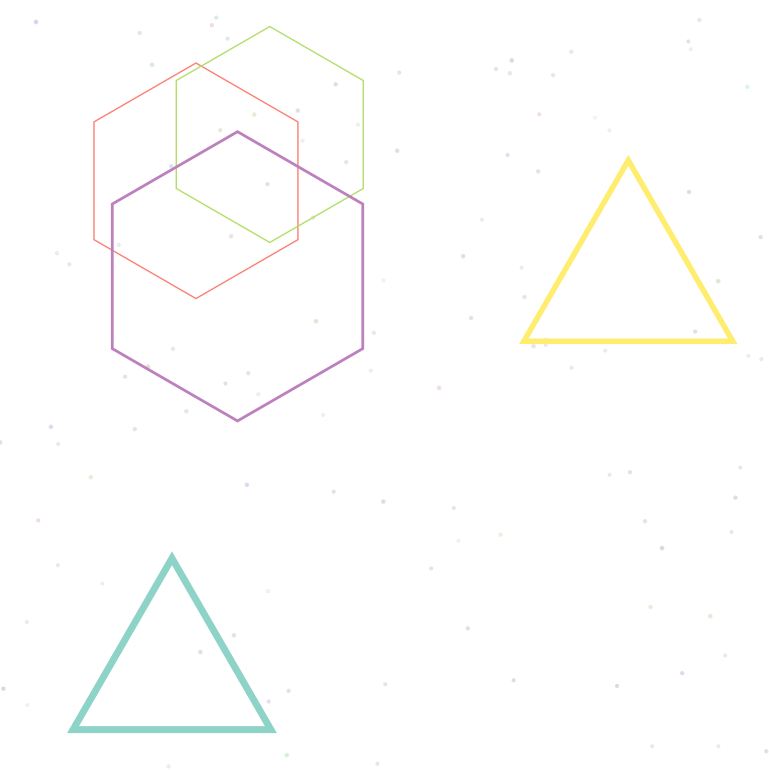[{"shape": "triangle", "thickness": 2.5, "radius": 0.74, "center": [0.223, 0.127]}, {"shape": "hexagon", "thickness": 0.5, "radius": 0.76, "center": [0.254, 0.765]}, {"shape": "hexagon", "thickness": 0.5, "radius": 0.7, "center": [0.35, 0.825]}, {"shape": "hexagon", "thickness": 1, "radius": 0.94, "center": [0.308, 0.641]}, {"shape": "triangle", "thickness": 2, "radius": 0.78, "center": [0.816, 0.635]}]